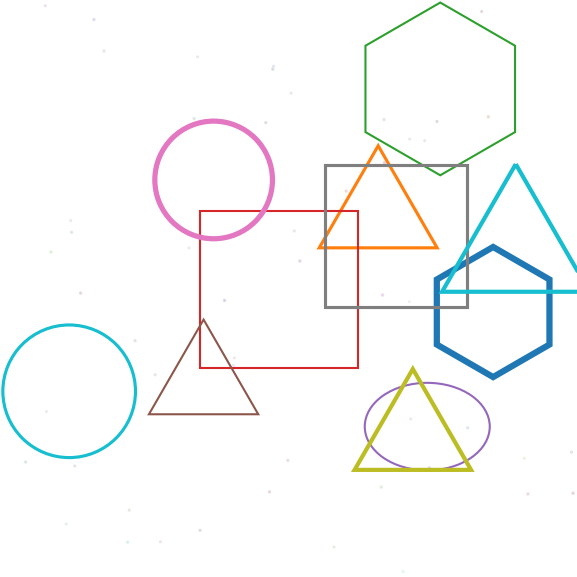[{"shape": "hexagon", "thickness": 3, "radius": 0.56, "center": [0.854, 0.459]}, {"shape": "triangle", "thickness": 1.5, "radius": 0.59, "center": [0.655, 0.629]}, {"shape": "hexagon", "thickness": 1, "radius": 0.75, "center": [0.762, 0.845]}, {"shape": "square", "thickness": 1, "radius": 0.68, "center": [0.483, 0.498]}, {"shape": "oval", "thickness": 1, "radius": 0.54, "center": [0.74, 0.26]}, {"shape": "triangle", "thickness": 1, "radius": 0.55, "center": [0.353, 0.336]}, {"shape": "circle", "thickness": 2.5, "radius": 0.51, "center": [0.37, 0.688]}, {"shape": "square", "thickness": 1.5, "radius": 0.61, "center": [0.686, 0.591]}, {"shape": "triangle", "thickness": 2, "radius": 0.58, "center": [0.715, 0.244]}, {"shape": "circle", "thickness": 1.5, "radius": 0.57, "center": [0.12, 0.322]}, {"shape": "triangle", "thickness": 2, "radius": 0.74, "center": [0.893, 0.568]}]